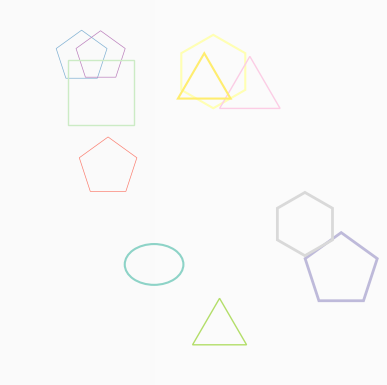[{"shape": "oval", "thickness": 1.5, "radius": 0.38, "center": [0.398, 0.313]}, {"shape": "hexagon", "thickness": 1.5, "radius": 0.48, "center": [0.55, 0.814]}, {"shape": "pentagon", "thickness": 2, "radius": 0.49, "center": [0.881, 0.298]}, {"shape": "pentagon", "thickness": 0.5, "radius": 0.39, "center": [0.279, 0.566]}, {"shape": "pentagon", "thickness": 0.5, "radius": 0.34, "center": [0.211, 0.853]}, {"shape": "triangle", "thickness": 1, "radius": 0.4, "center": [0.567, 0.145]}, {"shape": "triangle", "thickness": 1, "radius": 0.45, "center": [0.645, 0.763]}, {"shape": "hexagon", "thickness": 2, "radius": 0.41, "center": [0.787, 0.418]}, {"shape": "pentagon", "thickness": 0.5, "radius": 0.33, "center": [0.26, 0.853]}, {"shape": "square", "thickness": 1, "radius": 0.43, "center": [0.26, 0.759]}, {"shape": "triangle", "thickness": 1.5, "radius": 0.39, "center": [0.527, 0.783]}]